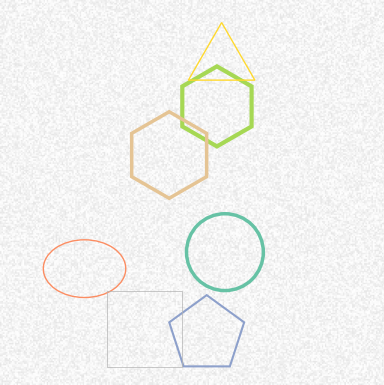[{"shape": "circle", "thickness": 2.5, "radius": 0.5, "center": [0.584, 0.345]}, {"shape": "oval", "thickness": 1, "radius": 0.54, "center": [0.22, 0.302]}, {"shape": "pentagon", "thickness": 1.5, "radius": 0.51, "center": [0.537, 0.131]}, {"shape": "hexagon", "thickness": 3, "radius": 0.52, "center": [0.563, 0.724]}, {"shape": "triangle", "thickness": 1, "radius": 0.5, "center": [0.576, 0.842]}, {"shape": "hexagon", "thickness": 2.5, "radius": 0.56, "center": [0.439, 0.597]}, {"shape": "square", "thickness": 0.5, "radius": 0.49, "center": [0.376, 0.145]}]